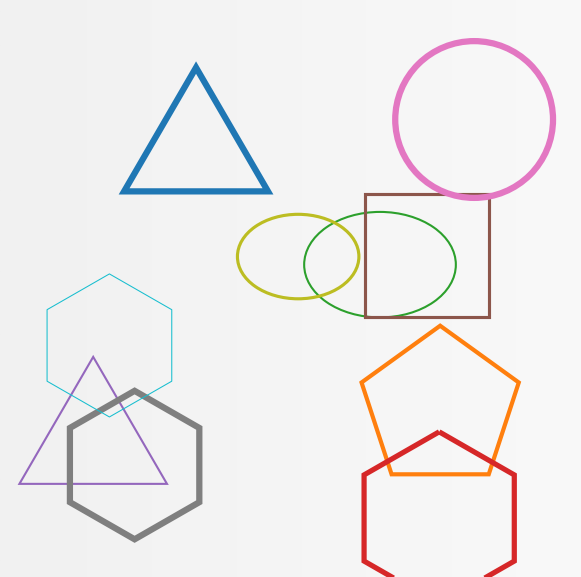[{"shape": "triangle", "thickness": 3, "radius": 0.71, "center": [0.337, 0.739]}, {"shape": "pentagon", "thickness": 2, "radius": 0.71, "center": [0.757, 0.293]}, {"shape": "oval", "thickness": 1, "radius": 0.65, "center": [0.654, 0.541]}, {"shape": "hexagon", "thickness": 2.5, "radius": 0.75, "center": [0.756, 0.102]}, {"shape": "triangle", "thickness": 1, "radius": 0.73, "center": [0.16, 0.235]}, {"shape": "square", "thickness": 1.5, "radius": 0.53, "center": [0.734, 0.557]}, {"shape": "circle", "thickness": 3, "radius": 0.68, "center": [0.816, 0.792]}, {"shape": "hexagon", "thickness": 3, "radius": 0.64, "center": [0.232, 0.194]}, {"shape": "oval", "thickness": 1.5, "radius": 0.52, "center": [0.513, 0.555]}, {"shape": "hexagon", "thickness": 0.5, "radius": 0.62, "center": [0.188, 0.401]}]